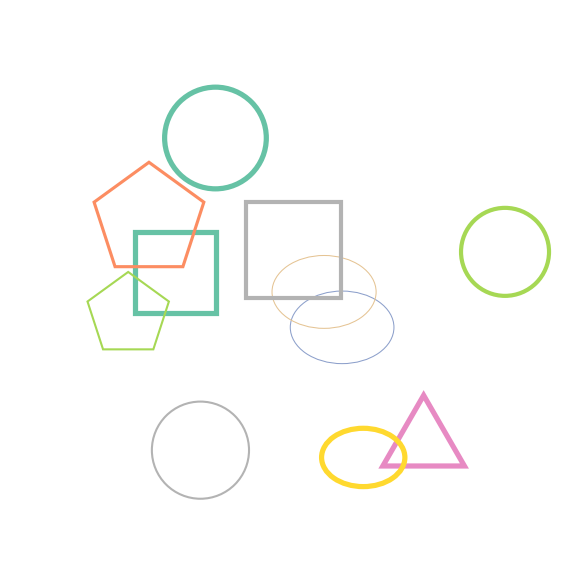[{"shape": "square", "thickness": 2.5, "radius": 0.35, "center": [0.304, 0.527]}, {"shape": "circle", "thickness": 2.5, "radius": 0.44, "center": [0.373, 0.76]}, {"shape": "pentagon", "thickness": 1.5, "radius": 0.5, "center": [0.258, 0.618]}, {"shape": "oval", "thickness": 0.5, "radius": 0.45, "center": [0.592, 0.432]}, {"shape": "triangle", "thickness": 2.5, "radius": 0.41, "center": [0.734, 0.233]}, {"shape": "circle", "thickness": 2, "radius": 0.38, "center": [0.875, 0.563]}, {"shape": "pentagon", "thickness": 1, "radius": 0.37, "center": [0.222, 0.454]}, {"shape": "oval", "thickness": 2.5, "radius": 0.36, "center": [0.629, 0.207]}, {"shape": "oval", "thickness": 0.5, "radius": 0.45, "center": [0.561, 0.494]}, {"shape": "square", "thickness": 2, "radius": 0.41, "center": [0.508, 0.567]}, {"shape": "circle", "thickness": 1, "radius": 0.42, "center": [0.347, 0.22]}]